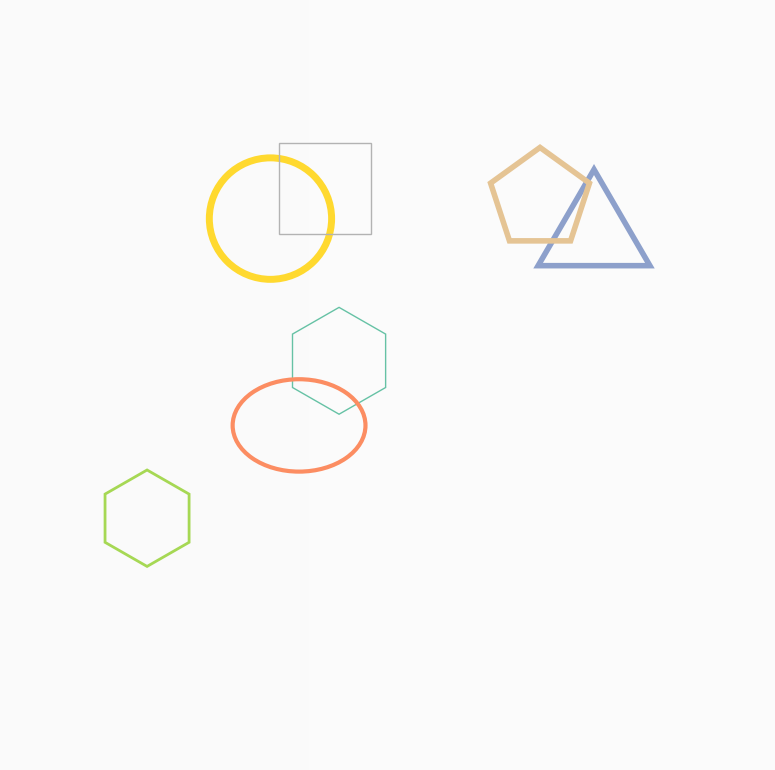[{"shape": "hexagon", "thickness": 0.5, "radius": 0.35, "center": [0.437, 0.531]}, {"shape": "oval", "thickness": 1.5, "radius": 0.43, "center": [0.386, 0.448]}, {"shape": "triangle", "thickness": 2, "radius": 0.42, "center": [0.766, 0.697]}, {"shape": "hexagon", "thickness": 1, "radius": 0.31, "center": [0.19, 0.327]}, {"shape": "circle", "thickness": 2.5, "radius": 0.39, "center": [0.349, 0.716]}, {"shape": "pentagon", "thickness": 2, "radius": 0.34, "center": [0.697, 0.741]}, {"shape": "square", "thickness": 0.5, "radius": 0.3, "center": [0.419, 0.755]}]